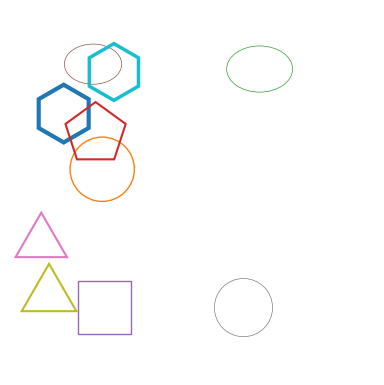[{"shape": "hexagon", "thickness": 3, "radius": 0.37, "center": [0.165, 0.705]}, {"shape": "circle", "thickness": 1, "radius": 0.42, "center": [0.265, 0.56]}, {"shape": "oval", "thickness": 0.5, "radius": 0.43, "center": [0.674, 0.821]}, {"shape": "pentagon", "thickness": 1.5, "radius": 0.41, "center": [0.248, 0.653]}, {"shape": "square", "thickness": 1, "radius": 0.34, "center": [0.272, 0.201]}, {"shape": "oval", "thickness": 0.5, "radius": 0.37, "center": [0.242, 0.833]}, {"shape": "triangle", "thickness": 1.5, "radius": 0.39, "center": [0.107, 0.371]}, {"shape": "circle", "thickness": 0.5, "radius": 0.38, "center": [0.632, 0.201]}, {"shape": "triangle", "thickness": 1.5, "radius": 0.41, "center": [0.127, 0.233]}, {"shape": "hexagon", "thickness": 2.5, "radius": 0.37, "center": [0.296, 0.813]}]